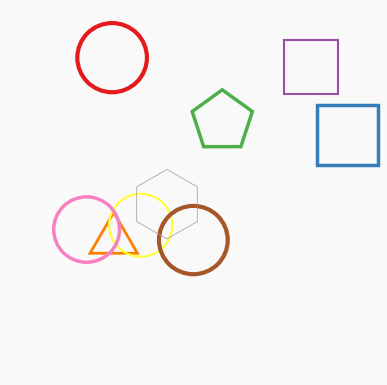[{"shape": "circle", "thickness": 3, "radius": 0.45, "center": [0.289, 0.85]}, {"shape": "square", "thickness": 2.5, "radius": 0.39, "center": [0.897, 0.65]}, {"shape": "pentagon", "thickness": 2.5, "radius": 0.41, "center": [0.574, 0.685]}, {"shape": "square", "thickness": 1.5, "radius": 0.35, "center": [0.803, 0.827]}, {"shape": "triangle", "thickness": 2, "radius": 0.35, "center": [0.294, 0.378]}, {"shape": "circle", "thickness": 1.5, "radius": 0.41, "center": [0.363, 0.415]}, {"shape": "circle", "thickness": 3, "radius": 0.44, "center": [0.499, 0.376]}, {"shape": "circle", "thickness": 2.5, "radius": 0.42, "center": [0.224, 0.404]}, {"shape": "hexagon", "thickness": 0.5, "radius": 0.45, "center": [0.431, 0.47]}]